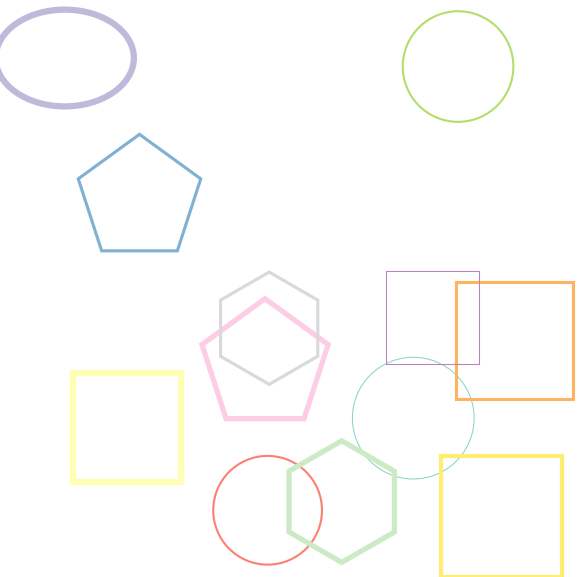[{"shape": "circle", "thickness": 0.5, "radius": 0.53, "center": [0.716, 0.275]}, {"shape": "square", "thickness": 3, "radius": 0.47, "center": [0.22, 0.259]}, {"shape": "oval", "thickness": 3, "radius": 0.6, "center": [0.112, 0.899]}, {"shape": "circle", "thickness": 1, "radius": 0.47, "center": [0.463, 0.116]}, {"shape": "pentagon", "thickness": 1.5, "radius": 0.56, "center": [0.242, 0.655]}, {"shape": "square", "thickness": 1.5, "radius": 0.51, "center": [0.891, 0.41]}, {"shape": "circle", "thickness": 1, "radius": 0.48, "center": [0.793, 0.884]}, {"shape": "pentagon", "thickness": 2.5, "radius": 0.57, "center": [0.459, 0.367]}, {"shape": "hexagon", "thickness": 1.5, "radius": 0.49, "center": [0.466, 0.431]}, {"shape": "square", "thickness": 0.5, "radius": 0.4, "center": [0.748, 0.449]}, {"shape": "hexagon", "thickness": 2.5, "radius": 0.53, "center": [0.592, 0.131]}, {"shape": "square", "thickness": 2, "radius": 0.53, "center": [0.868, 0.105]}]